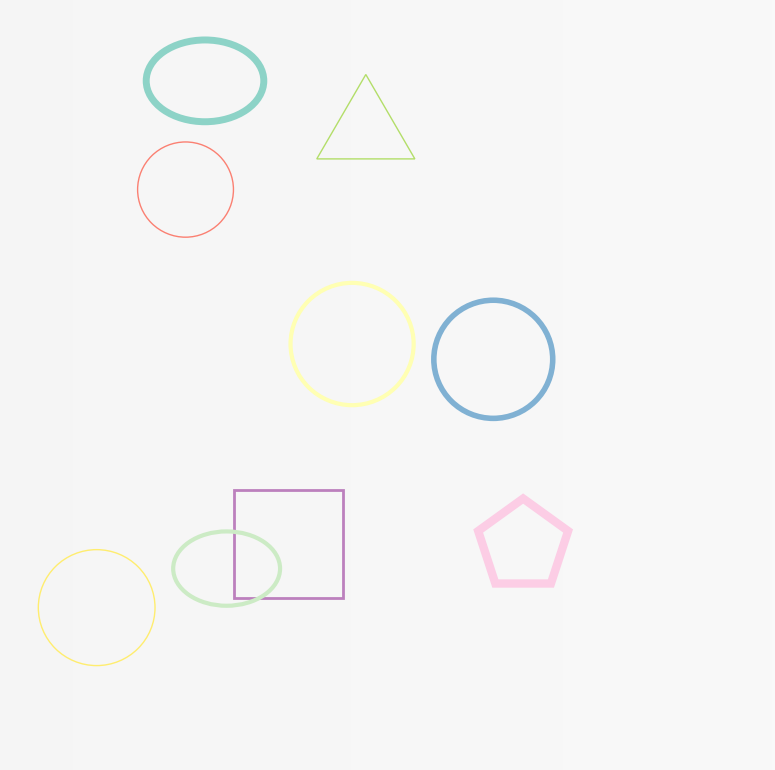[{"shape": "oval", "thickness": 2.5, "radius": 0.38, "center": [0.265, 0.895]}, {"shape": "circle", "thickness": 1.5, "radius": 0.4, "center": [0.454, 0.553]}, {"shape": "circle", "thickness": 0.5, "radius": 0.31, "center": [0.239, 0.754]}, {"shape": "circle", "thickness": 2, "radius": 0.38, "center": [0.636, 0.533]}, {"shape": "triangle", "thickness": 0.5, "radius": 0.37, "center": [0.472, 0.83]}, {"shape": "pentagon", "thickness": 3, "radius": 0.3, "center": [0.675, 0.292]}, {"shape": "square", "thickness": 1, "radius": 0.35, "center": [0.372, 0.293]}, {"shape": "oval", "thickness": 1.5, "radius": 0.34, "center": [0.292, 0.262]}, {"shape": "circle", "thickness": 0.5, "radius": 0.38, "center": [0.125, 0.211]}]